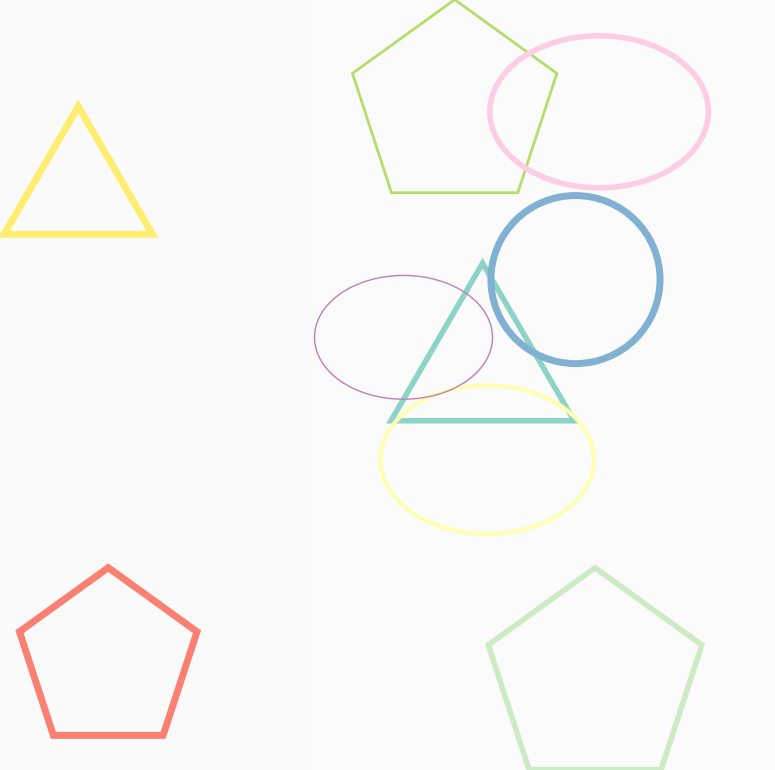[{"shape": "triangle", "thickness": 2, "radius": 0.68, "center": [0.623, 0.522]}, {"shape": "oval", "thickness": 1.5, "radius": 0.69, "center": [0.629, 0.403]}, {"shape": "pentagon", "thickness": 2.5, "radius": 0.6, "center": [0.14, 0.142]}, {"shape": "circle", "thickness": 2.5, "radius": 0.55, "center": [0.743, 0.637]}, {"shape": "pentagon", "thickness": 1, "radius": 0.69, "center": [0.587, 0.862]}, {"shape": "oval", "thickness": 2, "radius": 0.71, "center": [0.773, 0.855]}, {"shape": "oval", "thickness": 0.5, "radius": 0.57, "center": [0.521, 0.562]}, {"shape": "pentagon", "thickness": 2, "radius": 0.72, "center": [0.768, 0.118]}, {"shape": "triangle", "thickness": 2.5, "radius": 0.55, "center": [0.101, 0.751]}]